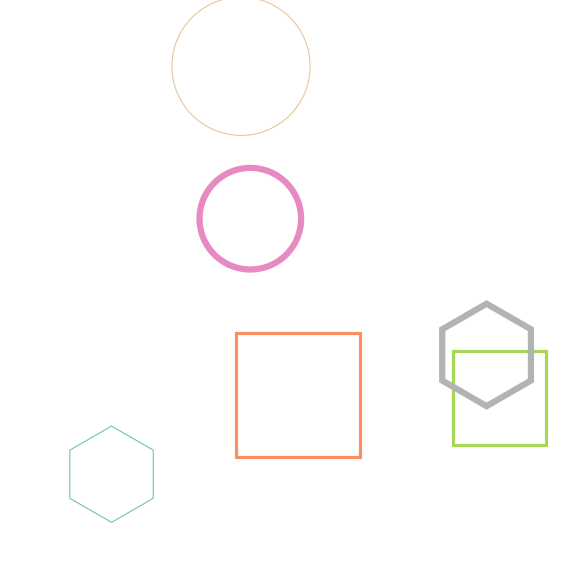[{"shape": "hexagon", "thickness": 0.5, "radius": 0.42, "center": [0.193, 0.178]}, {"shape": "square", "thickness": 1.5, "radius": 0.54, "center": [0.516, 0.315]}, {"shape": "circle", "thickness": 3, "radius": 0.44, "center": [0.433, 0.62]}, {"shape": "square", "thickness": 1.5, "radius": 0.41, "center": [0.865, 0.31]}, {"shape": "circle", "thickness": 0.5, "radius": 0.6, "center": [0.417, 0.884]}, {"shape": "hexagon", "thickness": 3, "radius": 0.44, "center": [0.843, 0.385]}]